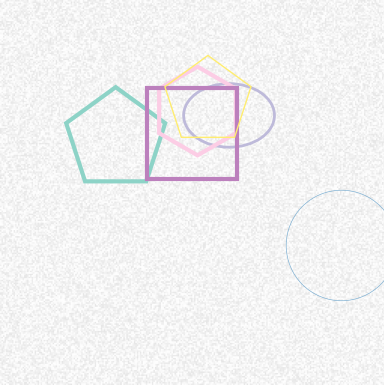[{"shape": "pentagon", "thickness": 3, "radius": 0.68, "center": [0.3, 0.638]}, {"shape": "oval", "thickness": 2, "radius": 0.59, "center": [0.595, 0.7]}, {"shape": "circle", "thickness": 0.5, "radius": 0.72, "center": [0.887, 0.362]}, {"shape": "hexagon", "thickness": 3, "radius": 0.58, "center": [0.513, 0.712]}, {"shape": "square", "thickness": 3, "radius": 0.59, "center": [0.499, 0.653]}, {"shape": "pentagon", "thickness": 1, "radius": 0.59, "center": [0.54, 0.738]}]